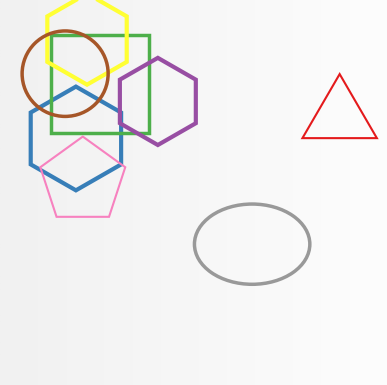[{"shape": "triangle", "thickness": 1.5, "radius": 0.55, "center": [0.877, 0.697]}, {"shape": "hexagon", "thickness": 3, "radius": 0.67, "center": [0.196, 0.64]}, {"shape": "square", "thickness": 2.5, "radius": 0.63, "center": [0.258, 0.782]}, {"shape": "hexagon", "thickness": 3, "radius": 0.57, "center": [0.407, 0.737]}, {"shape": "hexagon", "thickness": 3, "radius": 0.59, "center": [0.225, 0.898]}, {"shape": "circle", "thickness": 2.5, "radius": 0.55, "center": [0.168, 0.809]}, {"shape": "pentagon", "thickness": 1.5, "radius": 0.58, "center": [0.214, 0.53]}, {"shape": "oval", "thickness": 2.5, "radius": 0.74, "center": [0.651, 0.366]}]